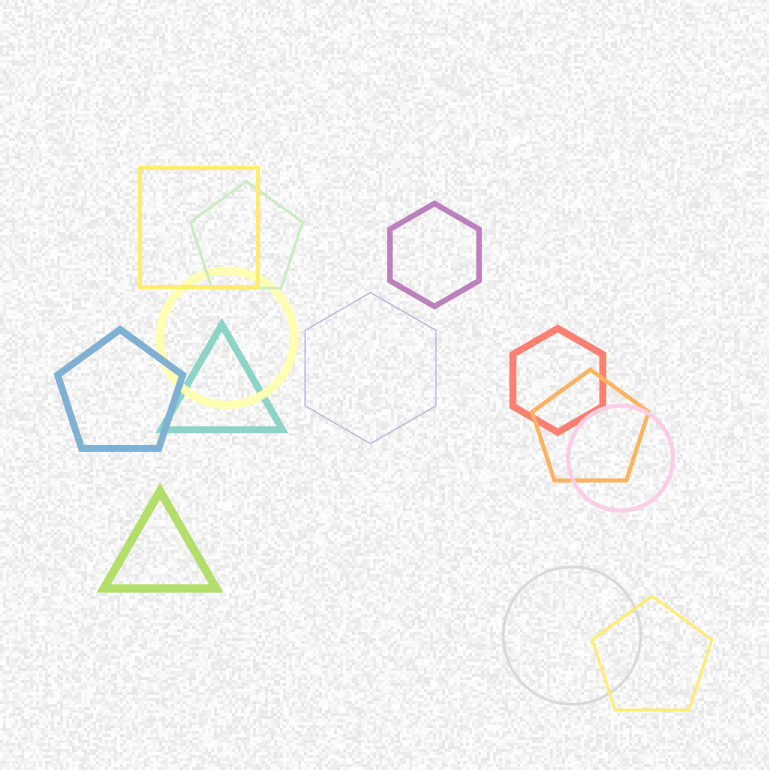[{"shape": "triangle", "thickness": 2.5, "radius": 0.45, "center": [0.288, 0.487]}, {"shape": "circle", "thickness": 3, "radius": 0.44, "center": [0.295, 0.561]}, {"shape": "hexagon", "thickness": 0.5, "radius": 0.49, "center": [0.481, 0.522]}, {"shape": "hexagon", "thickness": 2.5, "radius": 0.34, "center": [0.724, 0.506]}, {"shape": "pentagon", "thickness": 2.5, "radius": 0.43, "center": [0.156, 0.487]}, {"shape": "pentagon", "thickness": 1.5, "radius": 0.4, "center": [0.767, 0.44]}, {"shape": "triangle", "thickness": 3, "radius": 0.42, "center": [0.208, 0.278]}, {"shape": "circle", "thickness": 1.5, "radius": 0.34, "center": [0.806, 0.405]}, {"shape": "circle", "thickness": 1, "radius": 0.45, "center": [0.743, 0.174]}, {"shape": "hexagon", "thickness": 2, "radius": 0.33, "center": [0.564, 0.669]}, {"shape": "pentagon", "thickness": 1, "radius": 0.38, "center": [0.32, 0.688]}, {"shape": "square", "thickness": 1.5, "radius": 0.38, "center": [0.258, 0.704]}, {"shape": "pentagon", "thickness": 1, "radius": 0.41, "center": [0.847, 0.144]}]